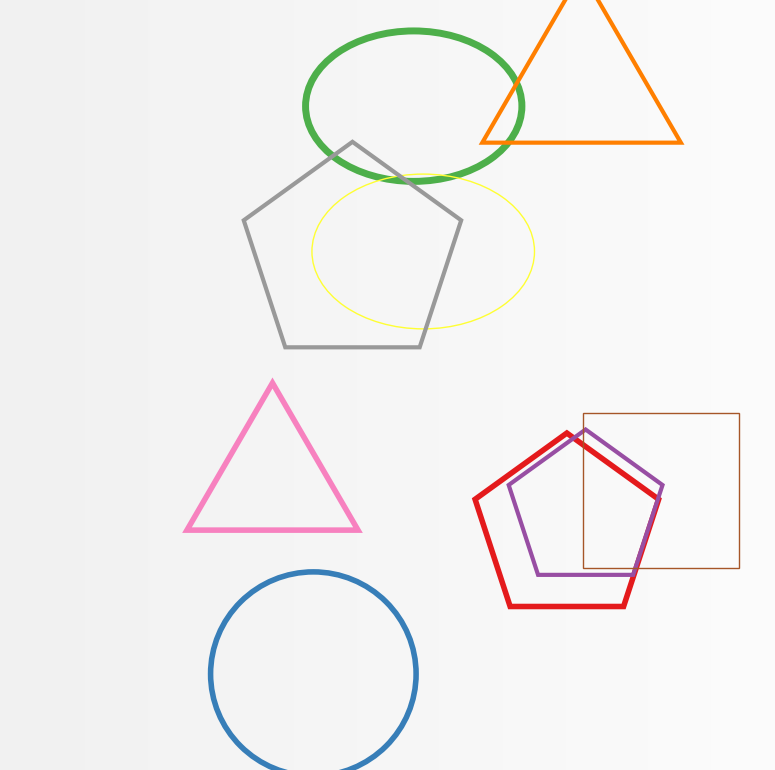[{"shape": "pentagon", "thickness": 2, "radius": 0.62, "center": [0.731, 0.313]}, {"shape": "circle", "thickness": 2, "radius": 0.66, "center": [0.404, 0.125]}, {"shape": "oval", "thickness": 2.5, "radius": 0.7, "center": [0.534, 0.862]}, {"shape": "pentagon", "thickness": 1.5, "radius": 0.52, "center": [0.756, 0.338]}, {"shape": "triangle", "thickness": 1.5, "radius": 0.74, "center": [0.75, 0.889]}, {"shape": "oval", "thickness": 0.5, "radius": 0.72, "center": [0.546, 0.673]}, {"shape": "square", "thickness": 0.5, "radius": 0.5, "center": [0.853, 0.363]}, {"shape": "triangle", "thickness": 2, "radius": 0.64, "center": [0.352, 0.375]}, {"shape": "pentagon", "thickness": 1.5, "radius": 0.74, "center": [0.455, 0.668]}]